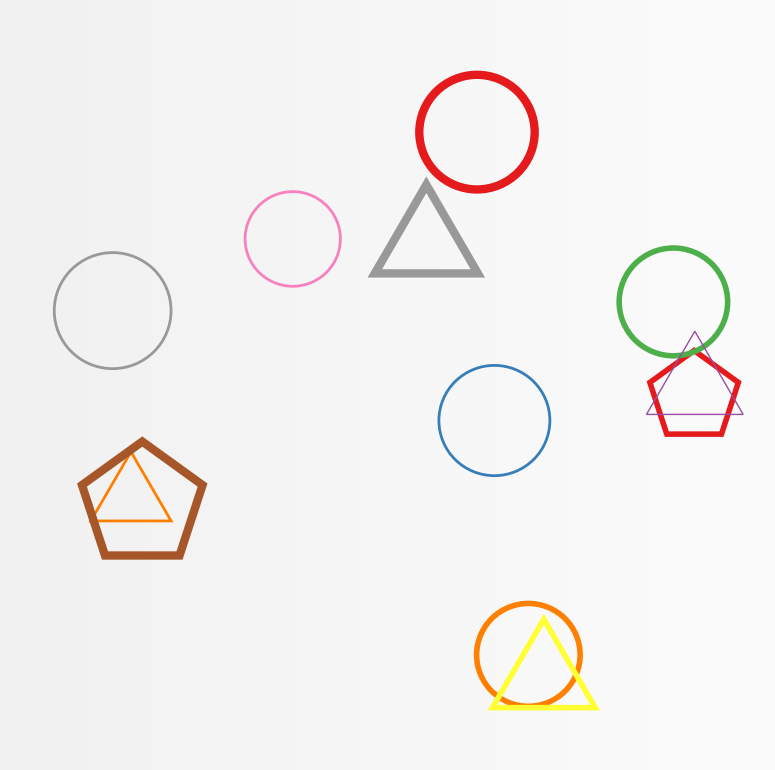[{"shape": "pentagon", "thickness": 2, "radius": 0.3, "center": [0.896, 0.485]}, {"shape": "circle", "thickness": 3, "radius": 0.37, "center": [0.615, 0.828]}, {"shape": "circle", "thickness": 1, "radius": 0.36, "center": [0.638, 0.454]}, {"shape": "circle", "thickness": 2, "radius": 0.35, "center": [0.869, 0.608]}, {"shape": "triangle", "thickness": 0.5, "radius": 0.36, "center": [0.897, 0.498]}, {"shape": "circle", "thickness": 2, "radius": 0.33, "center": [0.682, 0.15]}, {"shape": "triangle", "thickness": 1, "radius": 0.3, "center": [0.169, 0.353]}, {"shape": "triangle", "thickness": 2, "radius": 0.38, "center": [0.702, 0.119]}, {"shape": "pentagon", "thickness": 3, "radius": 0.41, "center": [0.184, 0.345]}, {"shape": "circle", "thickness": 1, "radius": 0.31, "center": [0.378, 0.69]}, {"shape": "circle", "thickness": 1, "radius": 0.38, "center": [0.145, 0.597]}, {"shape": "triangle", "thickness": 3, "radius": 0.38, "center": [0.55, 0.683]}]